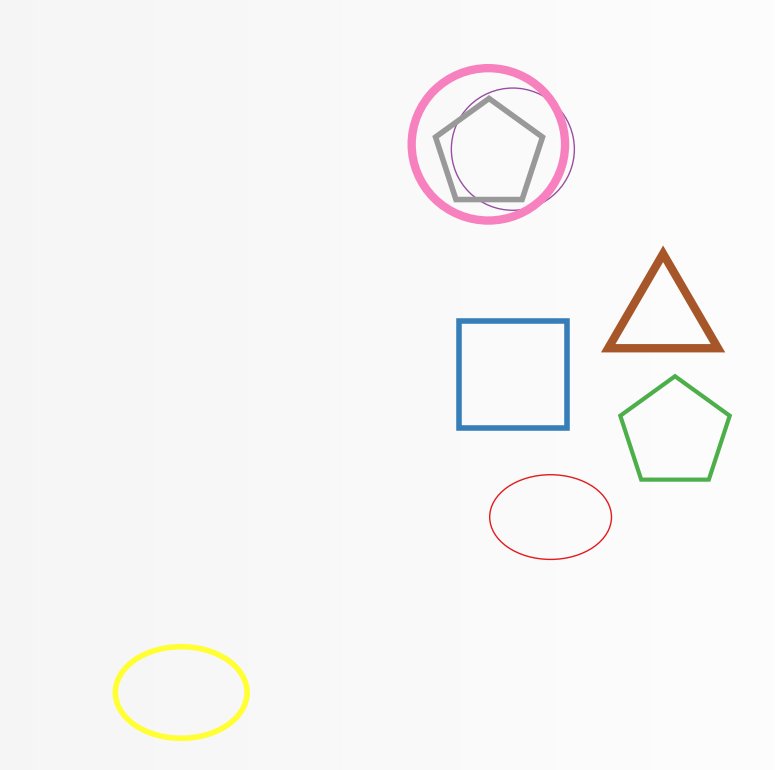[{"shape": "oval", "thickness": 0.5, "radius": 0.39, "center": [0.71, 0.328]}, {"shape": "square", "thickness": 2, "radius": 0.35, "center": [0.662, 0.514]}, {"shape": "pentagon", "thickness": 1.5, "radius": 0.37, "center": [0.871, 0.437]}, {"shape": "circle", "thickness": 0.5, "radius": 0.4, "center": [0.662, 0.806]}, {"shape": "oval", "thickness": 2, "radius": 0.42, "center": [0.234, 0.101]}, {"shape": "triangle", "thickness": 3, "radius": 0.41, "center": [0.856, 0.589]}, {"shape": "circle", "thickness": 3, "radius": 0.49, "center": [0.63, 0.813]}, {"shape": "pentagon", "thickness": 2, "radius": 0.36, "center": [0.631, 0.8]}]